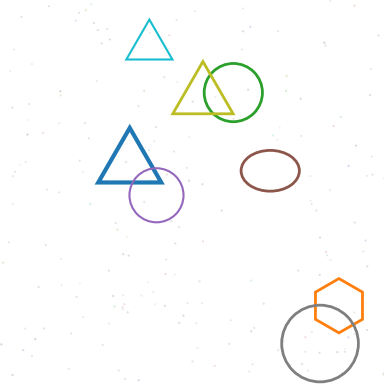[{"shape": "triangle", "thickness": 3, "radius": 0.47, "center": [0.337, 0.573]}, {"shape": "hexagon", "thickness": 2, "radius": 0.35, "center": [0.88, 0.206]}, {"shape": "circle", "thickness": 2, "radius": 0.38, "center": [0.606, 0.76]}, {"shape": "circle", "thickness": 1.5, "radius": 0.35, "center": [0.406, 0.493]}, {"shape": "oval", "thickness": 2, "radius": 0.38, "center": [0.702, 0.556]}, {"shape": "circle", "thickness": 2, "radius": 0.5, "center": [0.831, 0.108]}, {"shape": "triangle", "thickness": 2, "radius": 0.45, "center": [0.527, 0.75]}, {"shape": "triangle", "thickness": 1.5, "radius": 0.35, "center": [0.388, 0.88]}]